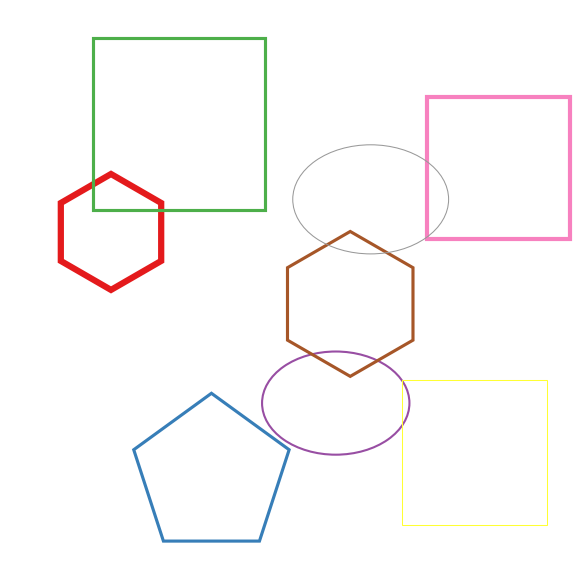[{"shape": "hexagon", "thickness": 3, "radius": 0.5, "center": [0.192, 0.597]}, {"shape": "pentagon", "thickness": 1.5, "radius": 0.71, "center": [0.366, 0.177]}, {"shape": "square", "thickness": 1.5, "radius": 0.74, "center": [0.31, 0.785]}, {"shape": "oval", "thickness": 1, "radius": 0.64, "center": [0.581, 0.301]}, {"shape": "square", "thickness": 0.5, "radius": 0.63, "center": [0.821, 0.215]}, {"shape": "hexagon", "thickness": 1.5, "radius": 0.63, "center": [0.606, 0.473]}, {"shape": "square", "thickness": 2, "radius": 0.62, "center": [0.863, 0.708]}, {"shape": "oval", "thickness": 0.5, "radius": 0.67, "center": [0.642, 0.654]}]